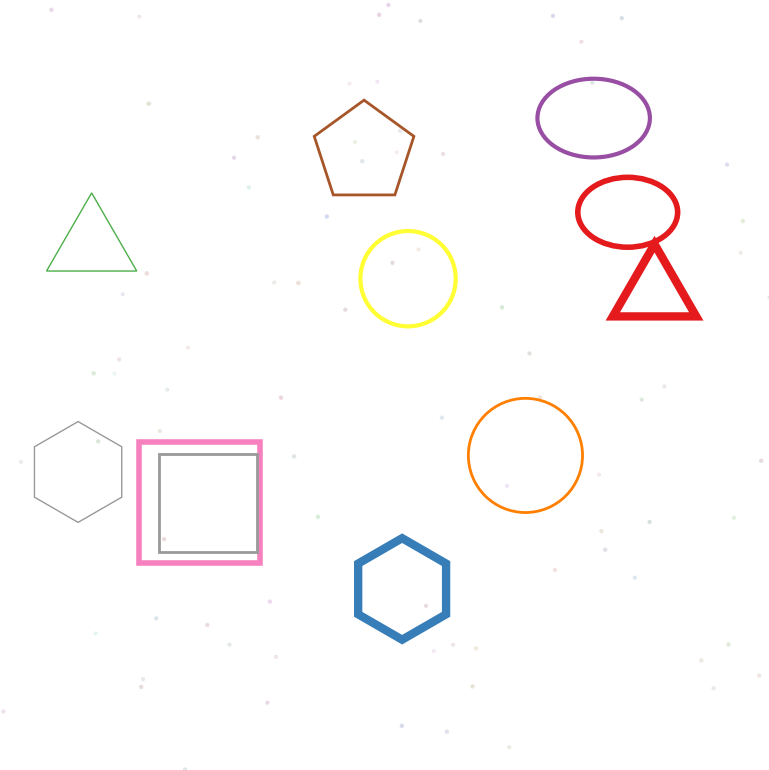[{"shape": "oval", "thickness": 2, "radius": 0.32, "center": [0.815, 0.724]}, {"shape": "triangle", "thickness": 3, "radius": 0.31, "center": [0.85, 0.62]}, {"shape": "hexagon", "thickness": 3, "radius": 0.33, "center": [0.522, 0.235]}, {"shape": "triangle", "thickness": 0.5, "radius": 0.34, "center": [0.119, 0.682]}, {"shape": "oval", "thickness": 1.5, "radius": 0.37, "center": [0.771, 0.847]}, {"shape": "circle", "thickness": 1, "radius": 0.37, "center": [0.682, 0.409]}, {"shape": "circle", "thickness": 1.5, "radius": 0.31, "center": [0.53, 0.638]}, {"shape": "pentagon", "thickness": 1, "radius": 0.34, "center": [0.473, 0.802]}, {"shape": "square", "thickness": 2, "radius": 0.39, "center": [0.259, 0.348]}, {"shape": "hexagon", "thickness": 0.5, "radius": 0.33, "center": [0.101, 0.387]}, {"shape": "square", "thickness": 1, "radius": 0.32, "center": [0.27, 0.347]}]